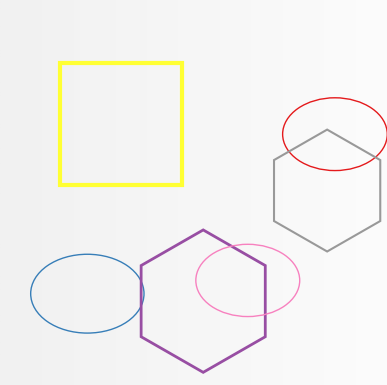[{"shape": "oval", "thickness": 1, "radius": 0.68, "center": [0.864, 0.651]}, {"shape": "oval", "thickness": 1, "radius": 0.73, "center": [0.225, 0.237]}, {"shape": "hexagon", "thickness": 2, "radius": 0.92, "center": [0.524, 0.218]}, {"shape": "square", "thickness": 3, "radius": 0.79, "center": [0.312, 0.677]}, {"shape": "oval", "thickness": 1, "radius": 0.67, "center": [0.639, 0.272]}, {"shape": "hexagon", "thickness": 1.5, "radius": 0.79, "center": [0.844, 0.505]}]